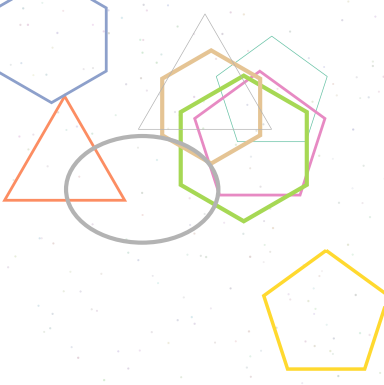[{"shape": "pentagon", "thickness": 0.5, "radius": 0.76, "center": [0.706, 0.755]}, {"shape": "triangle", "thickness": 2, "radius": 0.9, "center": [0.168, 0.57]}, {"shape": "hexagon", "thickness": 2, "radius": 0.82, "center": [0.134, 0.897]}, {"shape": "pentagon", "thickness": 2, "radius": 0.89, "center": [0.675, 0.637]}, {"shape": "hexagon", "thickness": 3, "radius": 0.95, "center": [0.633, 0.614]}, {"shape": "pentagon", "thickness": 2.5, "radius": 0.85, "center": [0.847, 0.179]}, {"shape": "hexagon", "thickness": 3, "radius": 0.73, "center": [0.549, 0.722]}, {"shape": "oval", "thickness": 3, "radius": 0.99, "center": [0.369, 0.508]}, {"shape": "triangle", "thickness": 0.5, "radius": 1.0, "center": [0.532, 0.764]}]